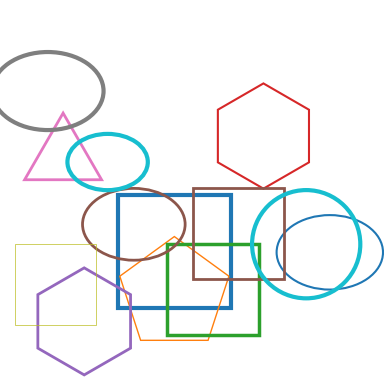[{"shape": "square", "thickness": 3, "radius": 0.73, "center": [0.454, 0.347]}, {"shape": "oval", "thickness": 1.5, "radius": 0.69, "center": [0.857, 0.345]}, {"shape": "pentagon", "thickness": 1, "radius": 0.74, "center": [0.453, 0.237]}, {"shape": "square", "thickness": 2.5, "radius": 0.59, "center": [0.553, 0.247]}, {"shape": "hexagon", "thickness": 1.5, "radius": 0.68, "center": [0.684, 0.647]}, {"shape": "hexagon", "thickness": 2, "radius": 0.7, "center": [0.219, 0.165]}, {"shape": "oval", "thickness": 2, "radius": 0.67, "center": [0.348, 0.417]}, {"shape": "square", "thickness": 2, "radius": 0.59, "center": [0.62, 0.394]}, {"shape": "triangle", "thickness": 2, "radius": 0.58, "center": [0.164, 0.591]}, {"shape": "oval", "thickness": 3, "radius": 0.72, "center": [0.124, 0.764]}, {"shape": "square", "thickness": 0.5, "radius": 0.53, "center": [0.145, 0.262]}, {"shape": "circle", "thickness": 3, "radius": 0.7, "center": [0.795, 0.366]}, {"shape": "oval", "thickness": 3, "radius": 0.52, "center": [0.28, 0.579]}]